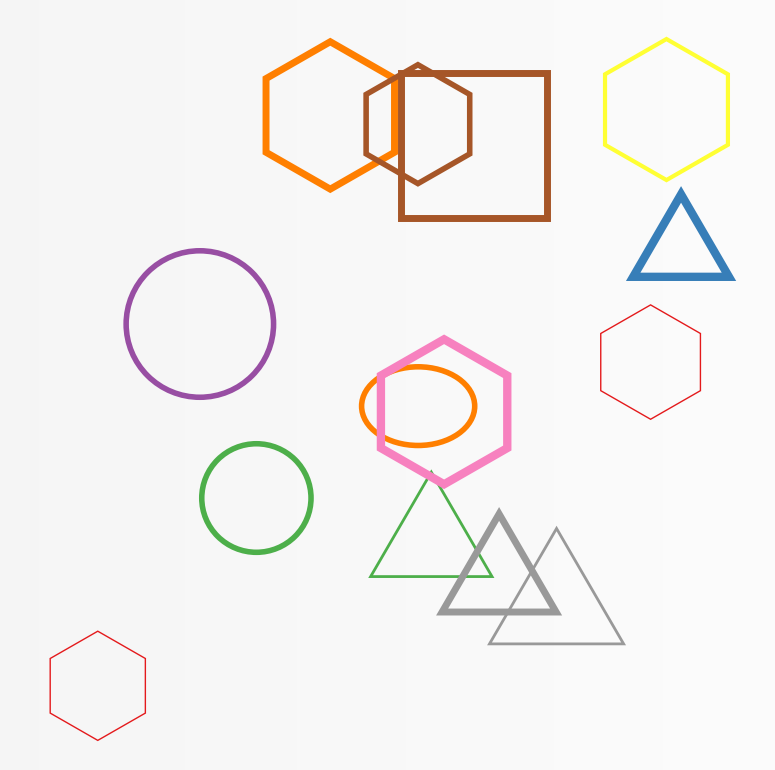[{"shape": "hexagon", "thickness": 0.5, "radius": 0.35, "center": [0.126, 0.109]}, {"shape": "hexagon", "thickness": 0.5, "radius": 0.37, "center": [0.839, 0.53]}, {"shape": "triangle", "thickness": 3, "radius": 0.36, "center": [0.879, 0.676]}, {"shape": "triangle", "thickness": 1, "radius": 0.45, "center": [0.557, 0.296]}, {"shape": "circle", "thickness": 2, "radius": 0.35, "center": [0.331, 0.353]}, {"shape": "circle", "thickness": 2, "radius": 0.48, "center": [0.258, 0.579]}, {"shape": "oval", "thickness": 2, "radius": 0.36, "center": [0.54, 0.473]}, {"shape": "hexagon", "thickness": 2.5, "radius": 0.48, "center": [0.426, 0.85]}, {"shape": "hexagon", "thickness": 1.5, "radius": 0.46, "center": [0.86, 0.858]}, {"shape": "hexagon", "thickness": 2, "radius": 0.39, "center": [0.539, 0.839]}, {"shape": "square", "thickness": 2.5, "radius": 0.47, "center": [0.611, 0.81]}, {"shape": "hexagon", "thickness": 3, "radius": 0.47, "center": [0.573, 0.465]}, {"shape": "triangle", "thickness": 1, "radius": 0.5, "center": [0.718, 0.214]}, {"shape": "triangle", "thickness": 2.5, "radius": 0.42, "center": [0.644, 0.248]}]